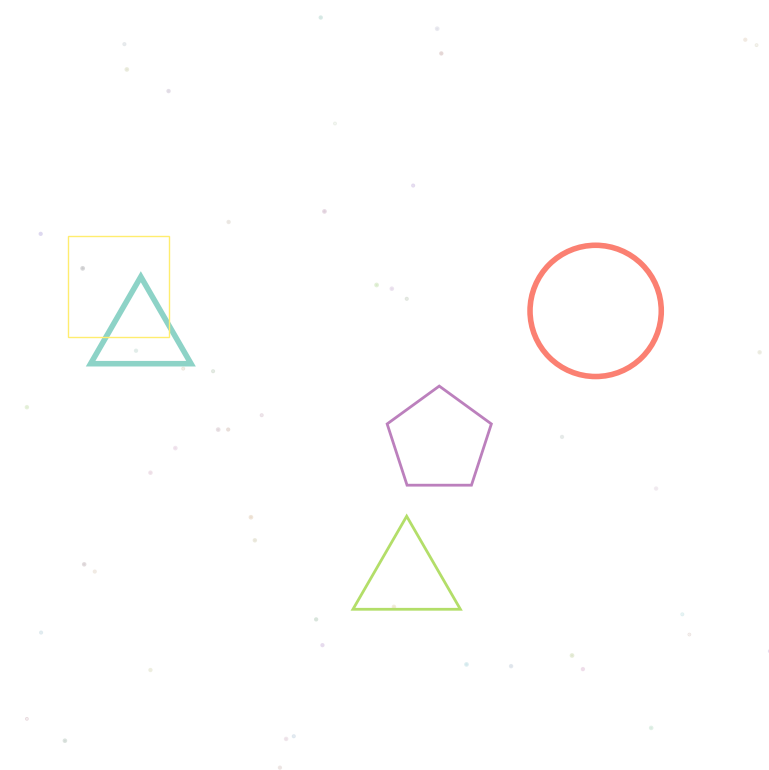[{"shape": "triangle", "thickness": 2, "radius": 0.38, "center": [0.183, 0.565]}, {"shape": "circle", "thickness": 2, "radius": 0.43, "center": [0.774, 0.596]}, {"shape": "triangle", "thickness": 1, "radius": 0.4, "center": [0.528, 0.249]}, {"shape": "pentagon", "thickness": 1, "radius": 0.36, "center": [0.57, 0.427]}, {"shape": "square", "thickness": 0.5, "radius": 0.33, "center": [0.154, 0.628]}]